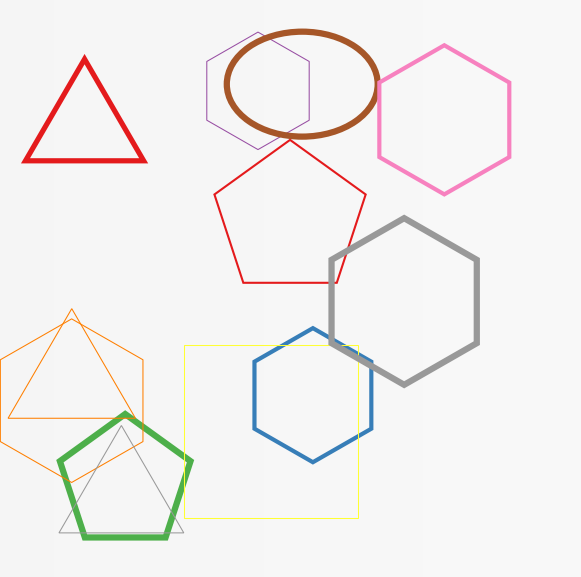[{"shape": "pentagon", "thickness": 1, "radius": 0.68, "center": [0.499, 0.62]}, {"shape": "triangle", "thickness": 2.5, "radius": 0.59, "center": [0.145, 0.779]}, {"shape": "hexagon", "thickness": 2, "radius": 0.58, "center": [0.538, 0.315]}, {"shape": "pentagon", "thickness": 3, "radius": 0.59, "center": [0.215, 0.164]}, {"shape": "hexagon", "thickness": 0.5, "radius": 0.51, "center": [0.444, 0.842]}, {"shape": "triangle", "thickness": 0.5, "radius": 0.63, "center": [0.123, 0.338]}, {"shape": "hexagon", "thickness": 0.5, "radius": 0.71, "center": [0.123, 0.305]}, {"shape": "square", "thickness": 0.5, "radius": 0.75, "center": [0.467, 0.251]}, {"shape": "oval", "thickness": 3, "radius": 0.65, "center": [0.52, 0.853]}, {"shape": "hexagon", "thickness": 2, "radius": 0.65, "center": [0.764, 0.792]}, {"shape": "triangle", "thickness": 0.5, "radius": 0.62, "center": [0.209, 0.138]}, {"shape": "hexagon", "thickness": 3, "radius": 0.72, "center": [0.695, 0.477]}]